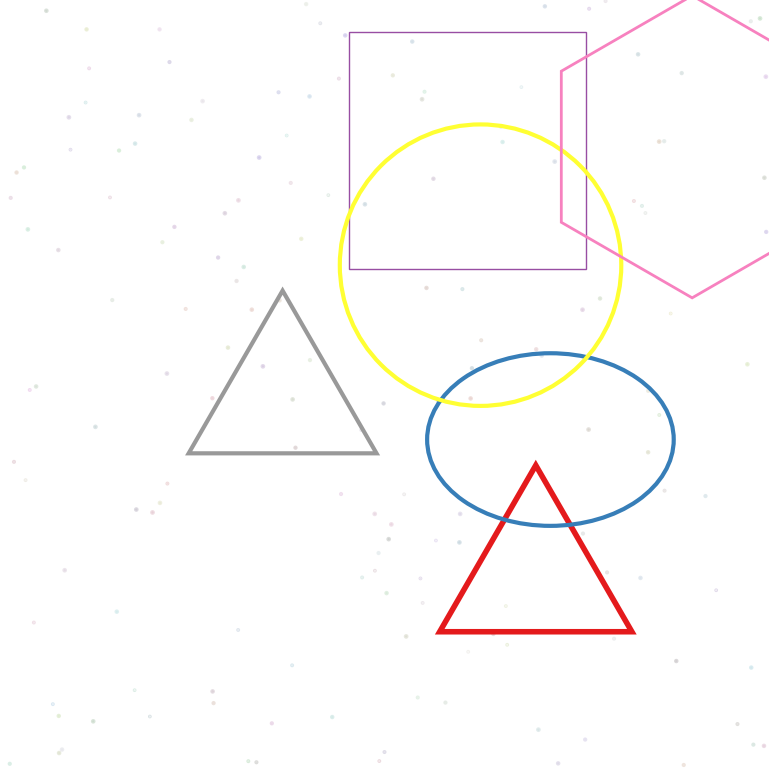[{"shape": "triangle", "thickness": 2, "radius": 0.72, "center": [0.696, 0.252]}, {"shape": "oval", "thickness": 1.5, "radius": 0.8, "center": [0.715, 0.429]}, {"shape": "square", "thickness": 0.5, "radius": 0.77, "center": [0.608, 0.804]}, {"shape": "circle", "thickness": 1.5, "radius": 0.91, "center": [0.624, 0.656]}, {"shape": "hexagon", "thickness": 1, "radius": 0.98, "center": [0.899, 0.809]}, {"shape": "triangle", "thickness": 1.5, "radius": 0.7, "center": [0.367, 0.482]}]